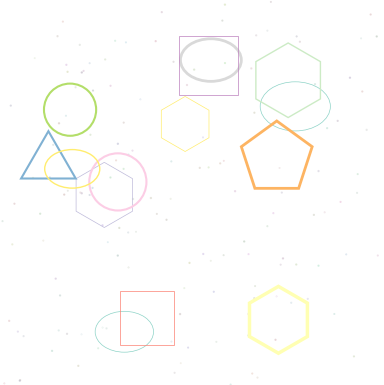[{"shape": "oval", "thickness": 0.5, "radius": 0.46, "center": [0.767, 0.724]}, {"shape": "oval", "thickness": 0.5, "radius": 0.38, "center": [0.323, 0.138]}, {"shape": "hexagon", "thickness": 2.5, "radius": 0.43, "center": [0.723, 0.169]}, {"shape": "hexagon", "thickness": 0.5, "radius": 0.42, "center": [0.271, 0.494]}, {"shape": "square", "thickness": 0.5, "radius": 0.35, "center": [0.381, 0.173]}, {"shape": "triangle", "thickness": 1.5, "radius": 0.41, "center": [0.126, 0.577]}, {"shape": "pentagon", "thickness": 2, "radius": 0.48, "center": [0.719, 0.589]}, {"shape": "circle", "thickness": 1.5, "radius": 0.34, "center": [0.182, 0.715]}, {"shape": "circle", "thickness": 1.5, "radius": 0.37, "center": [0.306, 0.528]}, {"shape": "oval", "thickness": 2, "radius": 0.4, "center": [0.548, 0.844]}, {"shape": "square", "thickness": 0.5, "radius": 0.38, "center": [0.541, 0.829]}, {"shape": "hexagon", "thickness": 1, "radius": 0.48, "center": [0.748, 0.792]}, {"shape": "oval", "thickness": 1, "radius": 0.36, "center": [0.188, 0.561]}, {"shape": "hexagon", "thickness": 0.5, "radius": 0.36, "center": [0.481, 0.678]}]